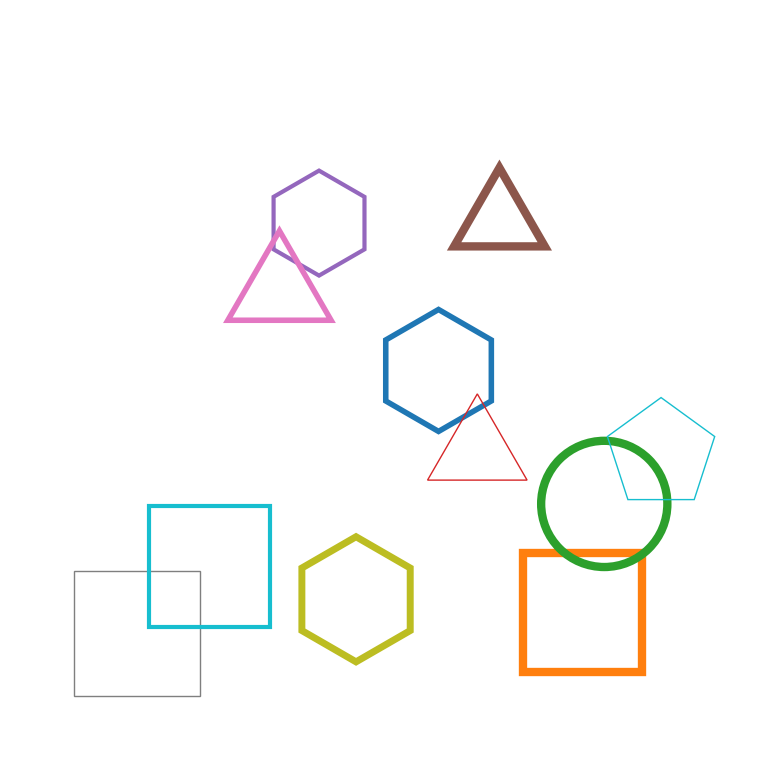[{"shape": "hexagon", "thickness": 2, "radius": 0.4, "center": [0.57, 0.519]}, {"shape": "square", "thickness": 3, "radius": 0.39, "center": [0.756, 0.204]}, {"shape": "circle", "thickness": 3, "radius": 0.41, "center": [0.785, 0.346]}, {"shape": "triangle", "thickness": 0.5, "radius": 0.37, "center": [0.62, 0.414]}, {"shape": "hexagon", "thickness": 1.5, "radius": 0.34, "center": [0.414, 0.71]}, {"shape": "triangle", "thickness": 3, "radius": 0.34, "center": [0.649, 0.714]}, {"shape": "triangle", "thickness": 2, "radius": 0.39, "center": [0.363, 0.623]}, {"shape": "square", "thickness": 0.5, "radius": 0.41, "center": [0.178, 0.177]}, {"shape": "hexagon", "thickness": 2.5, "radius": 0.41, "center": [0.462, 0.222]}, {"shape": "pentagon", "thickness": 0.5, "radius": 0.37, "center": [0.859, 0.41]}, {"shape": "square", "thickness": 1.5, "radius": 0.39, "center": [0.272, 0.264]}]